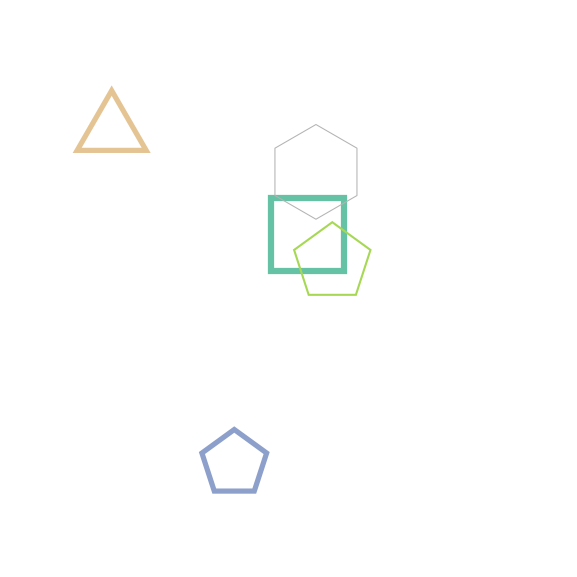[{"shape": "square", "thickness": 3, "radius": 0.32, "center": [0.533, 0.593]}, {"shape": "pentagon", "thickness": 2.5, "radius": 0.29, "center": [0.406, 0.196]}, {"shape": "pentagon", "thickness": 1, "radius": 0.35, "center": [0.575, 0.545]}, {"shape": "triangle", "thickness": 2.5, "radius": 0.35, "center": [0.193, 0.773]}, {"shape": "hexagon", "thickness": 0.5, "radius": 0.41, "center": [0.547, 0.702]}]